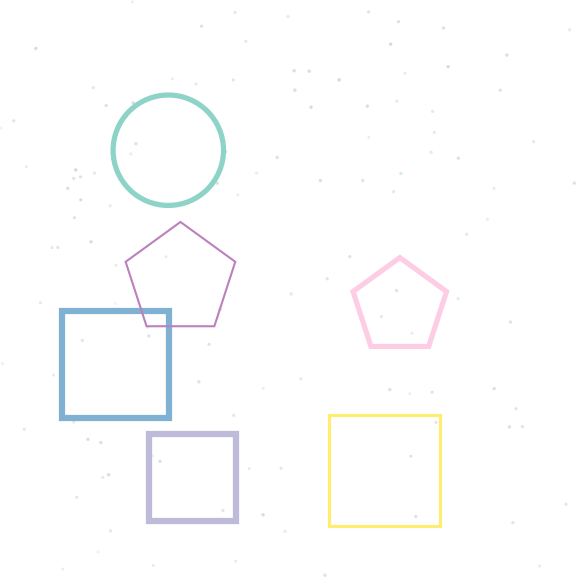[{"shape": "circle", "thickness": 2.5, "radius": 0.48, "center": [0.291, 0.739]}, {"shape": "square", "thickness": 3, "radius": 0.38, "center": [0.333, 0.172]}, {"shape": "square", "thickness": 3, "radius": 0.46, "center": [0.199, 0.368]}, {"shape": "pentagon", "thickness": 2.5, "radius": 0.43, "center": [0.692, 0.468]}, {"shape": "pentagon", "thickness": 1, "radius": 0.5, "center": [0.312, 0.515]}, {"shape": "square", "thickness": 1.5, "radius": 0.48, "center": [0.666, 0.185]}]